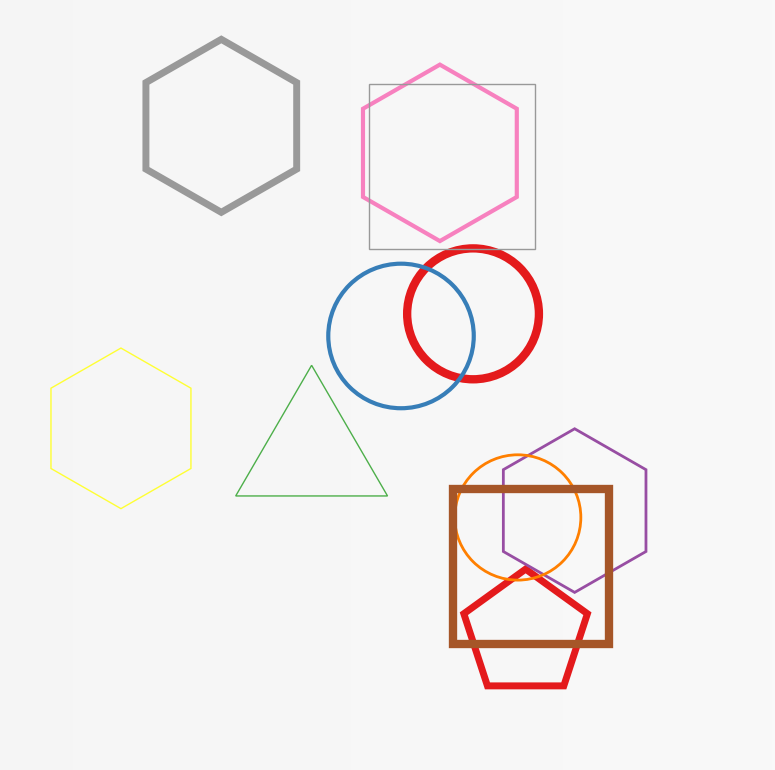[{"shape": "pentagon", "thickness": 2.5, "radius": 0.42, "center": [0.678, 0.177]}, {"shape": "circle", "thickness": 3, "radius": 0.43, "center": [0.61, 0.592]}, {"shape": "circle", "thickness": 1.5, "radius": 0.47, "center": [0.517, 0.564]}, {"shape": "triangle", "thickness": 0.5, "radius": 0.57, "center": [0.402, 0.412]}, {"shape": "hexagon", "thickness": 1, "radius": 0.53, "center": [0.741, 0.337]}, {"shape": "circle", "thickness": 1, "radius": 0.41, "center": [0.668, 0.328]}, {"shape": "hexagon", "thickness": 0.5, "radius": 0.52, "center": [0.156, 0.444]}, {"shape": "square", "thickness": 3, "radius": 0.5, "center": [0.686, 0.264]}, {"shape": "hexagon", "thickness": 1.5, "radius": 0.57, "center": [0.568, 0.801]}, {"shape": "square", "thickness": 0.5, "radius": 0.53, "center": [0.583, 0.784]}, {"shape": "hexagon", "thickness": 2.5, "radius": 0.56, "center": [0.286, 0.837]}]